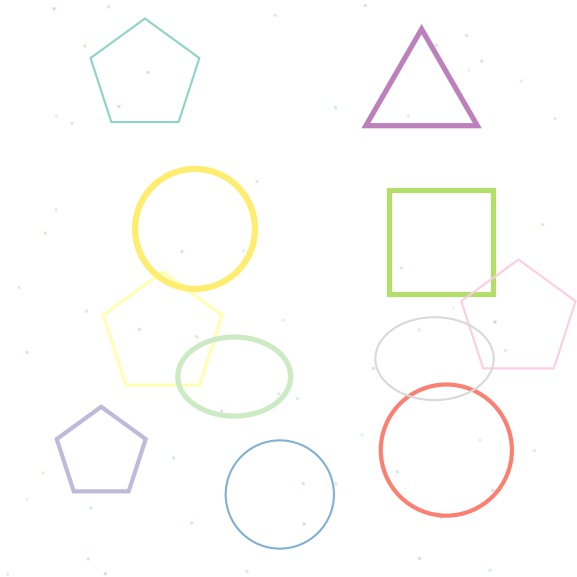[{"shape": "pentagon", "thickness": 1, "radius": 0.5, "center": [0.251, 0.868]}, {"shape": "pentagon", "thickness": 1.5, "radius": 0.54, "center": [0.282, 0.42]}, {"shape": "pentagon", "thickness": 2, "radius": 0.4, "center": [0.175, 0.214]}, {"shape": "circle", "thickness": 2, "radius": 0.57, "center": [0.773, 0.22]}, {"shape": "circle", "thickness": 1, "radius": 0.47, "center": [0.485, 0.143]}, {"shape": "square", "thickness": 2.5, "radius": 0.45, "center": [0.764, 0.58]}, {"shape": "pentagon", "thickness": 1, "radius": 0.52, "center": [0.898, 0.446]}, {"shape": "oval", "thickness": 1, "radius": 0.51, "center": [0.752, 0.378]}, {"shape": "triangle", "thickness": 2.5, "radius": 0.56, "center": [0.73, 0.837]}, {"shape": "oval", "thickness": 2.5, "radius": 0.49, "center": [0.406, 0.347]}, {"shape": "circle", "thickness": 3, "radius": 0.52, "center": [0.338, 0.603]}]